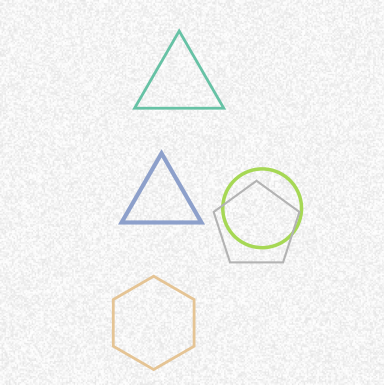[{"shape": "triangle", "thickness": 2, "radius": 0.67, "center": [0.465, 0.786]}, {"shape": "triangle", "thickness": 3, "radius": 0.6, "center": [0.42, 0.482]}, {"shape": "circle", "thickness": 2.5, "radius": 0.51, "center": [0.681, 0.459]}, {"shape": "hexagon", "thickness": 2, "radius": 0.61, "center": [0.399, 0.161]}, {"shape": "pentagon", "thickness": 1.5, "radius": 0.59, "center": [0.666, 0.413]}]